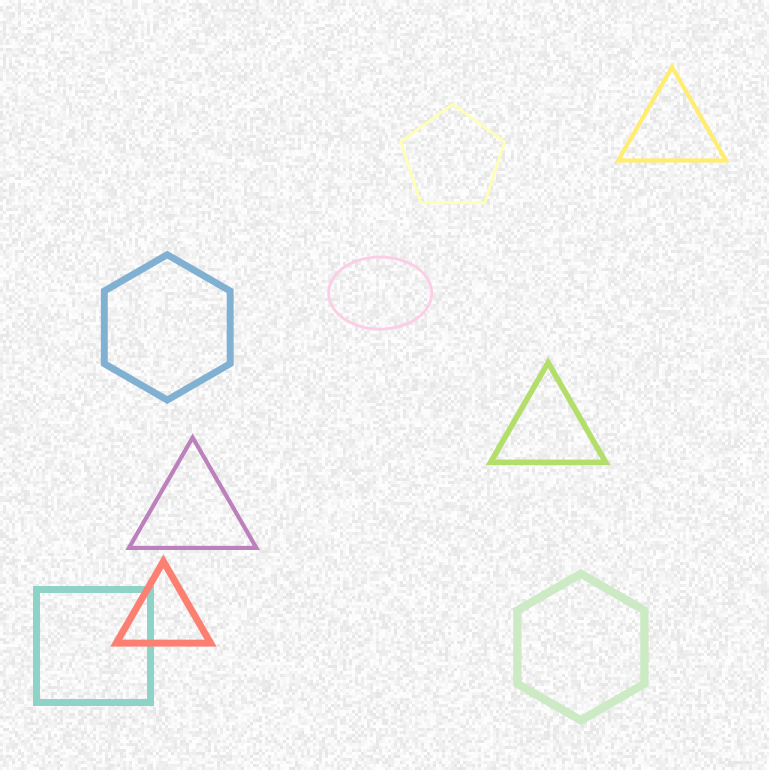[{"shape": "square", "thickness": 2.5, "radius": 0.37, "center": [0.121, 0.162]}, {"shape": "pentagon", "thickness": 1, "radius": 0.35, "center": [0.588, 0.794]}, {"shape": "triangle", "thickness": 2.5, "radius": 0.35, "center": [0.212, 0.2]}, {"shape": "hexagon", "thickness": 2.5, "radius": 0.47, "center": [0.217, 0.575]}, {"shape": "triangle", "thickness": 2, "radius": 0.43, "center": [0.712, 0.443]}, {"shape": "oval", "thickness": 1, "radius": 0.33, "center": [0.494, 0.619]}, {"shape": "triangle", "thickness": 1.5, "radius": 0.48, "center": [0.25, 0.336]}, {"shape": "hexagon", "thickness": 3, "radius": 0.48, "center": [0.754, 0.16]}, {"shape": "triangle", "thickness": 1.5, "radius": 0.4, "center": [0.873, 0.832]}]